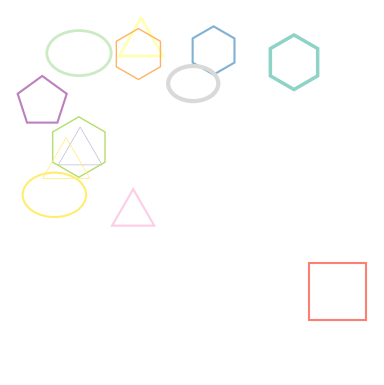[{"shape": "hexagon", "thickness": 2.5, "radius": 0.35, "center": [0.764, 0.838]}, {"shape": "triangle", "thickness": 2, "radius": 0.33, "center": [0.366, 0.888]}, {"shape": "triangle", "thickness": 0.5, "radius": 0.33, "center": [0.208, 0.605]}, {"shape": "square", "thickness": 1.5, "radius": 0.37, "center": [0.876, 0.243]}, {"shape": "hexagon", "thickness": 1.5, "radius": 0.31, "center": [0.555, 0.869]}, {"shape": "hexagon", "thickness": 1, "radius": 0.33, "center": [0.359, 0.86]}, {"shape": "hexagon", "thickness": 1, "radius": 0.39, "center": [0.205, 0.618]}, {"shape": "triangle", "thickness": 1.5, "radius": 0.32, "center": [0.346, 0.446]}, {"shape": "oval", "thickness": 3, "radius": 0.33, "center": [0.502, 0.783]}, {"shape": "pentagon", "thickness": 1.5, "radius": 0.33, "center": [0.11, 0.736]}, {"shape": "oval", "thickness": 2, "radius": 0.42, "center": [0.205, 0.862]}, {"shape": "triangle", "thickness": 0.5, "radius": 0.35, "center": [0.172, 0.572]}, {"shape": "oval", "thickness": 1.5, "radius": 0.41, "center": [0.141, 0.494]}]